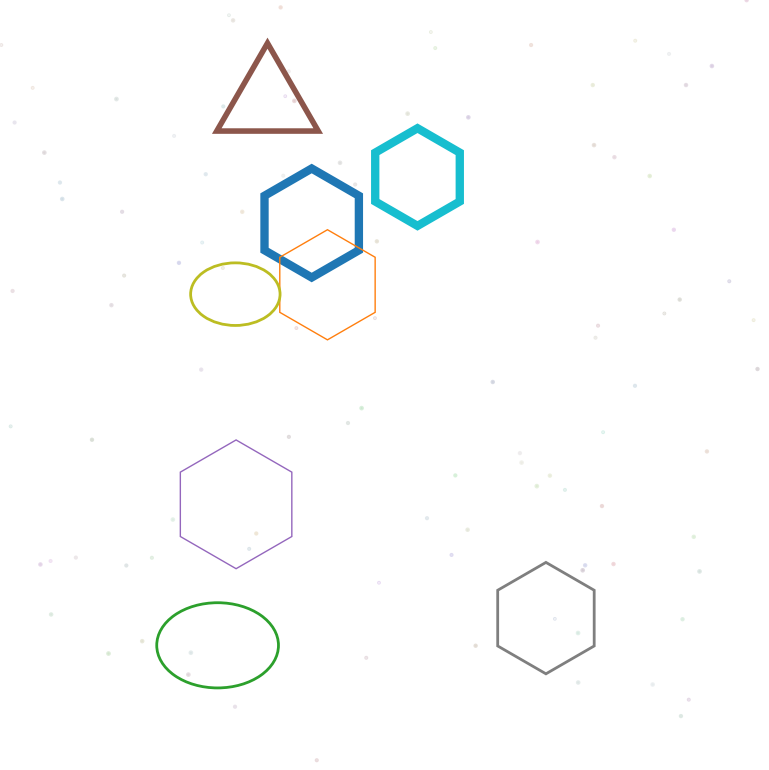[{"shape": "hexagon", "thickness": 3, "radius": 0.35, "center": [0.405, 0.71]}, {"shape": "hexagon", "thickness": 0.5, "radius": 0.36, "center": [0.425, 0.63]}, {"shape": "oval", "thickness": 1, "radius": 0.4, "center": [0.283, 0.162]}, {"shape": "hexagon", "thickness": 0.5, "radius": 0.42, "center": [0.307, 0.345]}, {"shape": "triangle", "thickness": 2, "radius": 0.38, "center": [0.347, 0.868]}, {"shape": "hexagon", "thickness": 1, "radius": 0.36, "center": [0.709, 0.197]}, {"shape": "oval", "thickness": 1, "radius": 0.29, "center": [0.306, 0.618]}, {"shape": "hexagon", "thickness": 3, "radius": 0.32, "center": [0.542, 0.77]}]